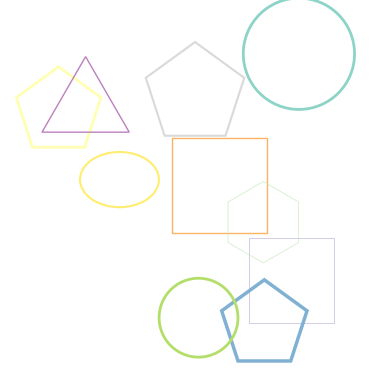[{"shape": "circle", "thickness": 2, "radius": 0.72, "center": [0.776, 0.86]}, {"shape": "pentagon", "thickness": 2, "radius": 0.58, "center": [0.152, 0.711]}, {"shape": "square", "thickness": 0.5, "radius": 0.55, "center": [0.757, 0.271]}, {"shape": "pentagon", "thickness": 2.5, "radius": 0.58, "center": [0.687, 0.157]}, {"shape": "square", "thickness": 1, "radius": 0.62, "center": [0.57, 0.518]}, {"shape": "circle", "thickness": 2, "radius": 0.51, "center": [0.516, 0.175]}, {"shape": "pentagon", "thickness": 1.5, "radius": 0.67, "center": [0.507, 0.756]}, {"shape": "triangle", "thickness": 1, "radius": 0.65, "center": [0.222, 0.722]}, {"shape": "hexagon", "thickness": 0.5, "radius": 0.53, "center": [0.684, 0.423]}, {"shape": "oval", "thickness": 1.5, "radius": 0.51, "center": [0.31, 0.534]}]